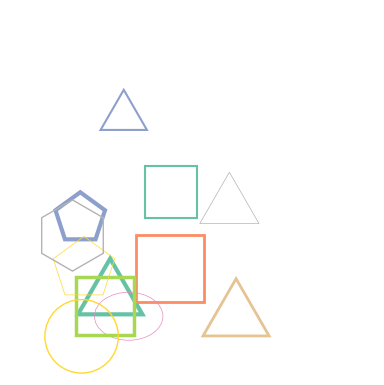[{"shape": "triangle", "thickness": 3, "radius": 0.48, "center": [0.286, 0.232]}, {"shape": "square", "thickness": 1.5, "radius": 0.34, "center": [0.445, 0.501]}, {"shape": "square", "thickness": 2, "radius": 0.44, "center": [0.442, 0.303]}, {"shape": "pentagon", "thickness": 3, "radius": 0.34, "center": [0.208, 0.433]}, {"shape": "triangle", "thickness": 1.5, "radius": 0.35, "center": [0.321, 0.697]}, {"shape": "oval", "thickness": 0.5, "radius": 0.44, "center": [0.334, 0.179]}, {"shape": "square", "thickness": 2.5, "radius": 0.38, "center": [0.273, 0.206]}, {"shape": "circle", "thickness": 1, "radius": 0.48, "center": [0.212, 0.126]}, {"shape": "pentagon", "thickness": 0.5, "radius": 0.42, "center": [0.218, 0.302]}, {"shape": "triangle", "thickness": 2, "radius": 0.5, "center": [0.613, 0.177]}, {"shape": "triangle", "thickness": 0.5, "radius": 0.44, "center": [0.596, 0.464]}, {"shape": "hexagon", "thickness": 1, "radius": 0.46, "center": [0.188, 0.388]}]